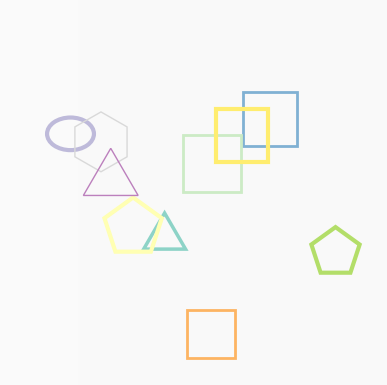[{"shape": "triangle", "thickness": 2.5, "radius": 0.31, "center": [0.425, 0.384]}, {"shape": "pentagon", "thickness": 3, "radius": 0.39, "center": [0.344, 0.409]}, {"shape": "oval", "thickness": 3, "radius": 0.3, "center": [0.182, 0.652]}, {"shape": "square", "thickness": 2, "radius": 0.35, "center": [0.697, 0.69]}, {"shape": "square", "thickness": 2, "radius": 0.31, "center": [0.545, 0.132]}, {"shape": "pentagon", "thickness": 3, "radius": 0.33, "center": [0.866, 0.345]}, {"shape": "hexagon", "thickness": 1, "radius": 0.39, "center": [0.261, 0.632]}, {"shape": "triangle", "thickness": 1, "radius": 0.41, "center": [0.286, 0.533]}, {"shape": "square", "thickness": 2, "radius": 0.37, "center": [0.547, 0.574]}, {"shape": "square", "thickness": 3, "radius": 0.34, "center": [0.625, 0.648]}]